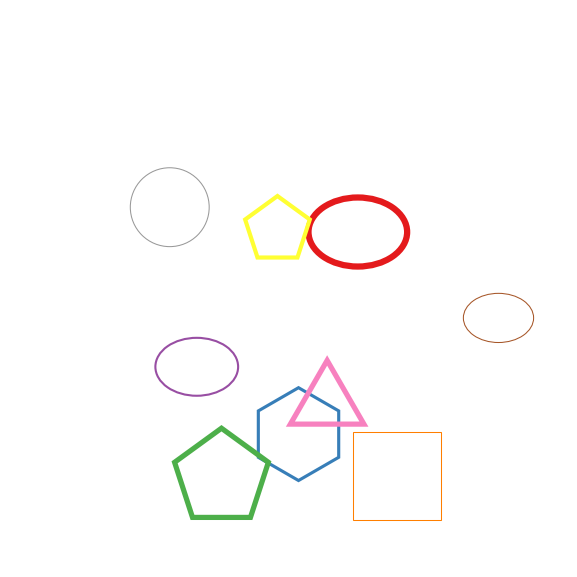[{"shape": "oval", "thickness": 3, "radius": 0.43, "center": [0.62, 0.597]}, {"shape": "hexagon", "thickness": 1.5, "radius": 0.4, "center": [0.517, 0.247]}, {"shape": "pentagon", "thickness": 2.5, "radius": 0.43, "center": [0.384, 0.172]}, {"shape": "oval", "thickness": 1, "radius": 0.36, "center": [0.341, 0.364]}, {"shape": "square", "thickness": 0.5, "radius": 0.38, "center": [0.688, 0.175]}, {"shape": "pentagon", "thickness": 2, "radius": 0.29, "center": [0.48, 0.601]}, {"shape": "oval", "thickness": 0.5, "radius": 0.3, "center": [0.863, 0.449]}, {"shape": "triangle", "thickness": 2.5, "radius": 0.37, "center": [0.566, 0.301]}, {"shape": "circle", "thickness": 0.5, "radius": 0.34, "center": [0.294, 0.64]}]